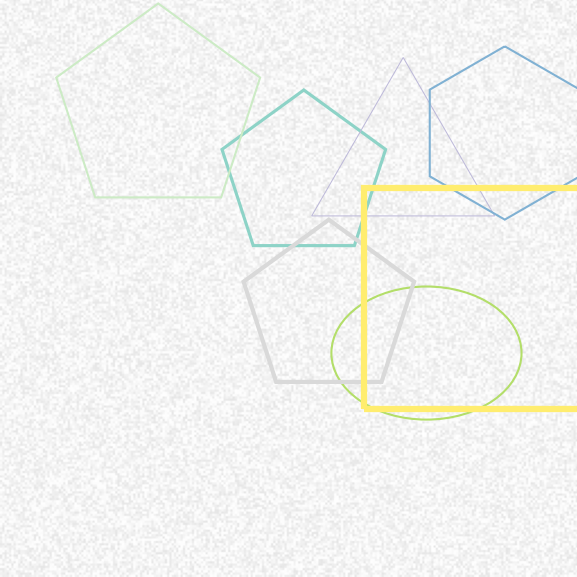[{"shape": "pentagon", "thickness": 1.5, "radius": 0.74, "center": [0.526, 0.694]}, {"shape": "triangle", "thickness": 0.5, "radius": 0.91, "center": [0.698, 0.717]}, {"shape": "hexagon", "thickness": 1, "radius": 0.75, "center": [0.874, 0.769]}, {"shape": "oval", "thickness": 1, "radius": 0.82, "center": [0.738, 0.388]}, {"shape": "pentagon", "thickness": 2, "radius": 0.78, "center": [0.569, 0.463]}, {"shape": "pentagon", "thickness": 1, "radius": 0.93, "center": [0.274, 0.807]}, {"shape": "square", "thickness": 3, "radius": 0.96, "center": [0.821, 0.482]}]